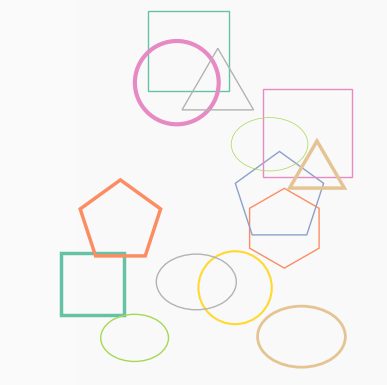[{"shape": "square", "thickness": 2.5, "radius": 0.41, "center": [0.239, 0.262]}, {"shape": "square", "thickness": 1, "radius": 0.52, "center": [0.487, 0.867]}, {"shape": "hexagon", "thickness": 1, "radius": 0.52, "center": [0.734, 0.407]}, {"shape": "pentagon", "thickness": 2.5, "radius": 0.55, "center": [0.311, 0.424]}, {"shape": "pentagon", "thickness": 1, "radius": 0.6, "center": [0.721, 0.487]}, {"shape": "circle", "thickness": 3, "radius": 0.54, "center": [0.456, 0.785]}, {"shape": "square", "thickness": 1, "radius": 0.58, "center": [0.794, 0.654]}, {"shape": "oval", "thickness": 0.5, "radius": 0.49, "center": [0.696, 0.625]}, {"shape": "oval", "thickness": 1, "radius": 0.44, "center": [0.347, 0.122]}, {"shape": "circle", "thickness": 1.5, "radius": 0.47, "center": [0.607, 0.253]}, {"shape": "oval", "thickness": 2, "radius": 0.57, "center": [0.778, 0.126]}, {"shape": "triangle", "thickness": 2.5, "radius": 0.41, "center": [0.818, 0.552]}, {"shape": "triangle", "thickness": 1, "radius": 0.53, "center": [0.562, 0.768]}, {"shape": "oval", "thickness": 1, "radius": 0.52, "center": [0.507, 0.268]}]